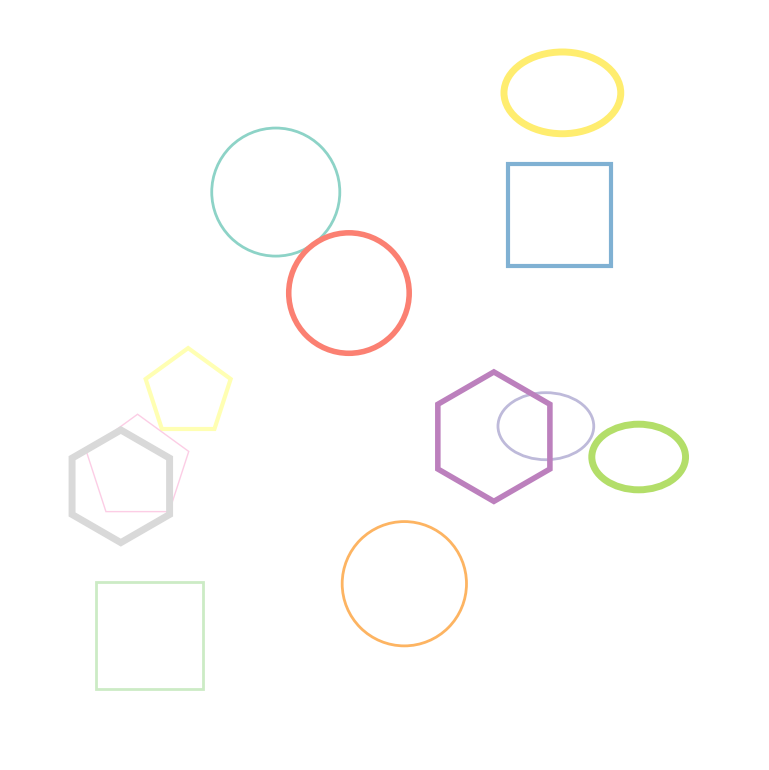[{"shape": "circle", "thickness": 1, "radius": 0.42, "center": [0.358, 0.751]}, {"shape": "pentagon", "thickness": 1.5, "radius": 0.29, "center": [0.244, 0.49]}, {"shape": "oval", "thickness": 1, "radius": 0.31, "center": [0.709, 0.447]}, {"shape": "circle", "thickness": 2, "radius": 0.39, "center": [0.453, 0.619]}, {"shape": "square", "thickness": 1.5, "radius": 0.33, "center": [0.727, 0.72]}, {"shape": "circle", "thickness": 1, "radius": 0.4, "center": [0.525, 0.242]}, {"shape": "oval", "thickness": 2.5, "radius": 0.3, "center": [0.829, 0.406]}, {"shape": "pentagon", "thickness": 0.5, "radius": 0.35, "center": [0.179, 0.392]}, {"shape": "hexagon", "thickness": 2.5, "radius": 0.37, "center": [0.157, 0.368]}, {"shape": "hexagon", "thickness": 2, "radius": 0.42, "center": [0.641, 0.433]}, {"shape": "square", "thickness": 1, "radius": 0.35, "center": [0.195, 0.175]}, {"shape": "oval", "thickness": 2.5, "radius": 0.38, "center": [0.73, 0.879]}]